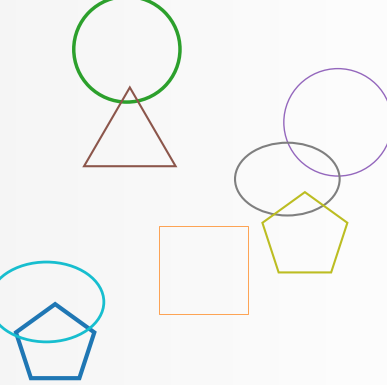[{"shape": "pentagon", "thickness": 3, "radius": 0.53, "center": [0.142, 0.104]}, {"shape": "square", "thickness": 0.5, "radius": 0.57, "center": [0.524, 0.299]}, {"shape": "circle", "thickness": 2.5, "radius": 0.69, "center": [0.327, 0.872]}, {"shape": "circle", "thickness": 1, "radius": 0.7, "center": [0.872, 0.682]}, {"shape": "triangle", "thickness": 1.5, "radius": 0.68, "center": [0.335, 0.636]}, {"shape": "oval", "thickness": 1.5, "radius": 0.68, "center": [0.742, 0.535]}, {"shape": "pentagon", "thickness": 1.5, "radius": 0.58, "center": [0.787, 0.386]}, {"shape": "oval", "thickness": 2, "radius": 0.74, "center": [0.12, 0.216]}]